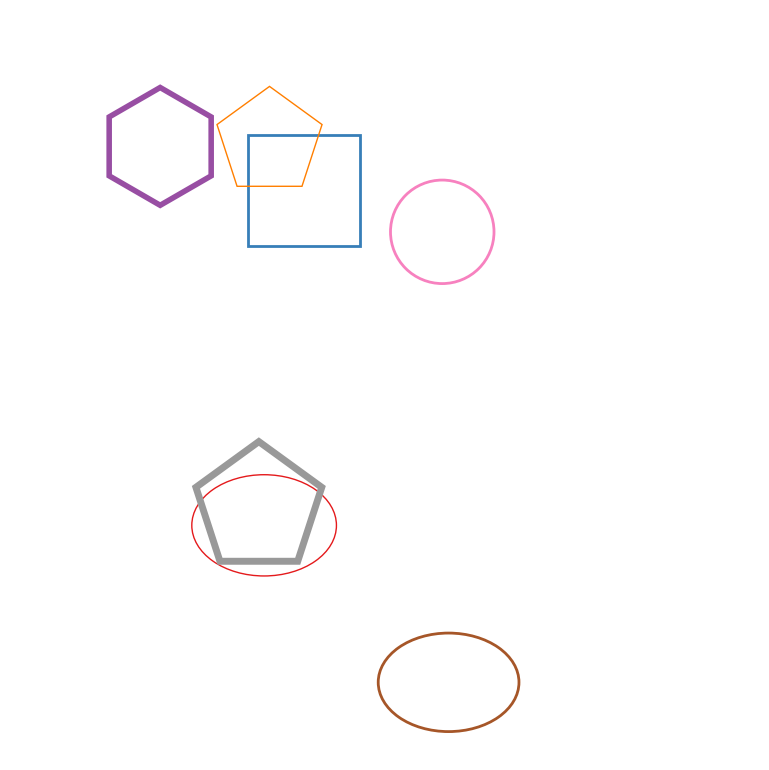[{"shape": "oval", "thickness": 0.5, "radius": 0.47, "center": [0.343, 0.318]}, {"shape": "square", "thickness": 1, "radius": 0.36, "center": [0.395, 0.753]}, {"shape": "hexagon", "thickness": 2, "radius": 0.38, "center": [0.208, 0.81]}, {"shape": "pentagon", "thickness": 0.5, "radius": 0.36, "center": [0.35, 0.816]}, {"shape": "oval", "thickness": 1, "radius": 0.46, "center": [0.583, 0.114]}, {"shape": "circle", "thickness": 1, "radius": 0.34, "center": [0.574, 0.699]}, {"shape": "pentagon", "thickness": 2.5, "radius": 0.43, "center": [0.336, 0.341]}]